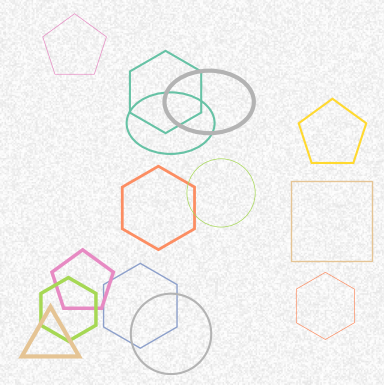[{"shape": "oval", "thickness": 1.5, "radius": 0.57, "center": [0.443, 0.68]}, {"shape": "hexagon", "thickness": 1.5, "radius": 0.53, "center": [0.43, 0.761]}, {"shape": "hexagon", "thickness": 2, "radius": 0.54, "center": [0.411, 0.46]}, {"shape": "hexagon", "thickness": 0.5, "radius": 0.44, "center": [0.845, 0.205]}, {"shape": "hexagon", "thickness": 1, "radius": 0.55, "center": [0.364, 0.206]}, {"shape": "pentagon", "thickness": 2.5, "radius": 0.42, "center": [0.215, 0.267]}, {"shape": "pentagon", "thickness": 0.5, "radius": 0.43, "center": [0.194, 0.877]}, {"shape": "circle", "thickness": 0.5, "radius": 0.44, "center": [0.574, 0.499]}, {"shape": "hexagon", "thickness": 2.5, "radius": 0.41, "center": [0.178, 0.196]}, {"shape": "pentagon", "thickness": 1.5, "radius": 0.46, "center": [0.864, 0.651]}, {"shape": "triangle", "thickness": 3, "radius": 0.43, "center": [0.131, 0.117]}, {"shape": "square", "thickness": 1, "radius": 0.52, "center": [0.861, 0.427]}, {"shape": "circle", "thickness": 1.5, "radius": 0.52, "center": [0.444, 0.133]}, {"shape": "oval", "thickness": 3, "radius": 0.58, "center": [0.543, 0.735]}]